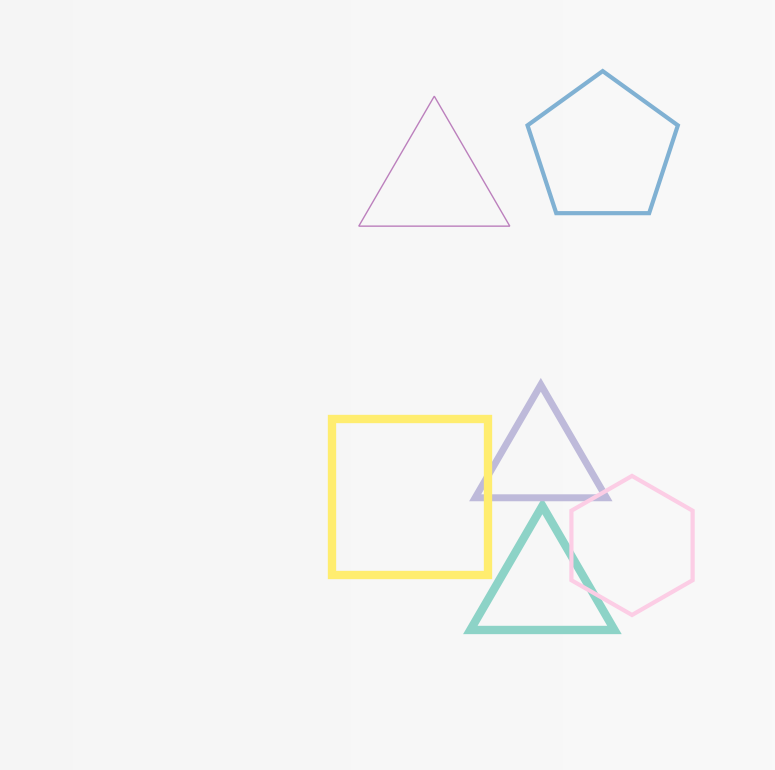[{"shape": "triangle", "thickness": 3, "radius": 0.54, "center": [0.7, 0.236]}, {"shape": "triangle", "thickness": 2.5, "radius": 0.49, "center": [0.698, 0.402]}, {"shape": "pentagon", "thickness": 1.5, "radius": 0.51, "center": [0.778, 0.806]}, {"shape": "hexagon", "thickness": 1.5, "radius": 0.45, "center": [0.816, 0.292]}, {"shape": "triangle", "thickness": 0.5, "radius": 0.56, "center": [0.56, 0.763]}, {"shape": "square", "thickness": 3, "radius": 0.5, "center": [0.529, 0.354]}]